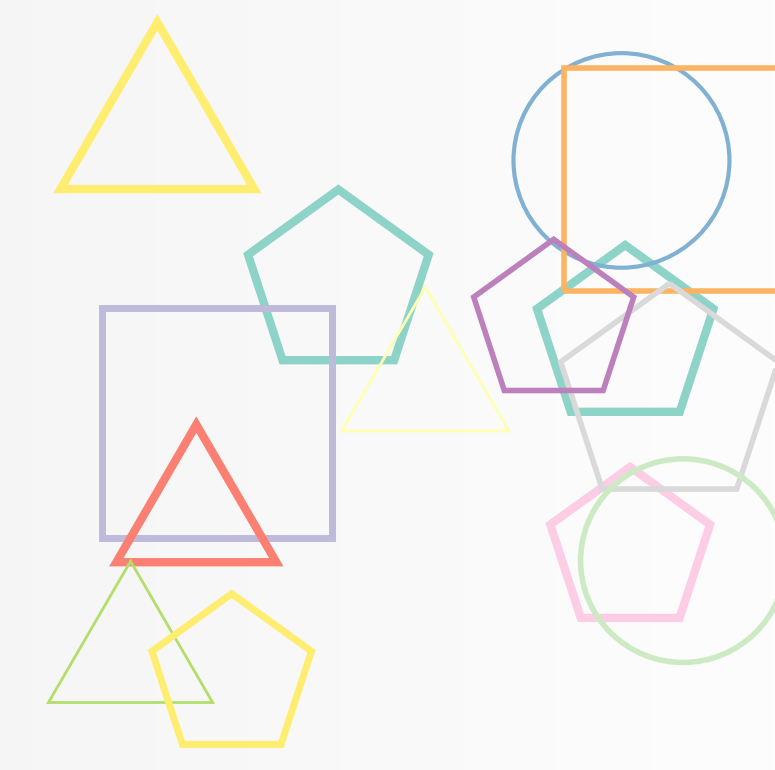[{"shape": "pentagon", "thickness": 3, "radius": 0.6, "center": [0.807, 0.562]}, {"shape": "pentagon", "thickness": 3, "radius": 0.61, "center": [0.437, 0.631]}, {"shape": "triangle", "thickness": 1, "radius": 0.62, "center": [0.549, 0.503]}, {"shape": "square", "thickness": 2.5, "radius": 0.74, "center": [0.28, 0.451]}, {"shape": "triangle", "thickness": 3, "radius": 0.6, "center": [0.253, 0.329]}, {"shape": "circle", "thickness": 1.5, "radius": 0.7, "center": [0.802, 0.792]}, {"shape": "square", "thickness": 2, "radius": 0.73, "center": [0.873, 0.767]}, {"shape": "triangle", "thickness": 1, "radius": 0.61, "center": [0.168, 0.149]}, {"shape": "pentagon", "thickness": 3, "radius": 0.54, "center": [0.813, 0.285]}, {"shape": "pentagon", "thickness": 2, "radius": 0.74, "center": [0.864, 0.484]}, {"shape": "pentagon", "thickness": 2, "radius": 0.54, "center": [0.714, 0.581]}, {"shape": "circle", "thickness": 2, "radius": 0.66, "center": [0.881, 0.272]}, {"shape": "triangle", "thickness": 3, "radius": 0.72, "center": [0.203, 0.827]}, {"shape": "pentagon", "thickness": 2.5, "radius": 0.54, "center": [0.299, 0.121]}]